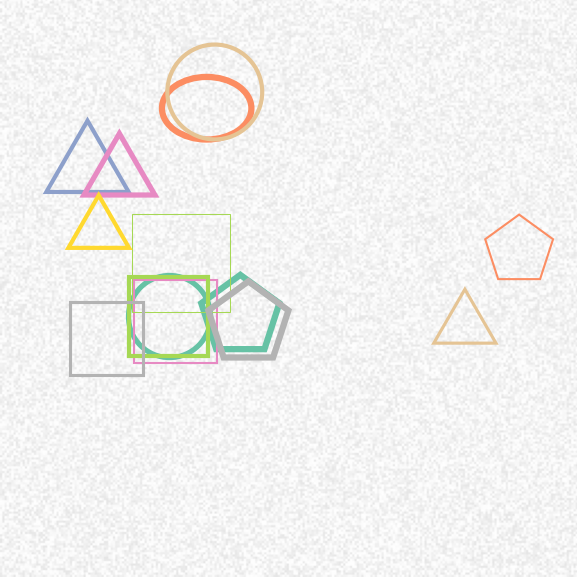[{"shape": "pentagon", "thickness": 3, "radius": 0.36, "center": [0.416, 0.452]}, {"shape": "circle", "thickness": 2.5, "radius": 0.36, "center": [0.294, 0.451]}, {"shape": "oval", "thickness": 3, "radius": 0.39, "center": [0.358, 0.812]}, {"shape": "pentagon", "thickness": 1, "radius": 0.31, "center": [0.899, 0.566]}, {"shape": "triangle", "thickness": 2, "radius": 0.41, "center": [0.152, 0.708]}, {"shape": "square", "thickness": 1, "radius": 0.36, "center": [0.303, 0.443]}, {"shape": "triangle", "thickness": 2.5, "radius": 0.35, "center": [0.207, 0.697]}, {"shape": "square", "thickness": 2, "radius": 0.34, "center": [0.292, 0.451]}, {"shape": "square", "thickness": 0.5, "radius": 0.43, "center": [0.313, 0.543]}, {"shape": "triangle", "thickness": 2, "radius": 0.3, "center": [0.171, 0.6]}, {"shape": "circle", "thickness": 2, "radius": 0.41, "center": [0.372, 0.84]}, {"shape": "triangle", "thickness": 1.5, "radius": 0.31, "center": [0.805, 0.436]}, {"shape": "pentagon", "thickness": 3, "radius": 0.36, "center": [0.43, 0.439]}, {"shape": "square", "thickness": 1.5, "radius": 0.31, "center": [0.185, 0.413]}]